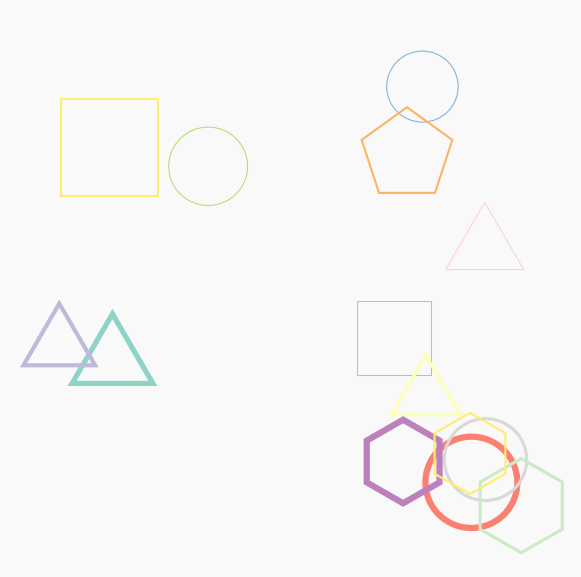[{"shape": "triangle", "thickness": 2.5, "radius": 0.4, "center": [0.194, 0.375]}, {"shape": "square", "thickness": 0.5, "radius": 0.32, "center": [0.678, 0.413]}, {"shape": "triangle", "thickness": 1.5, "radius": 0.34, "center": [0.733, 0.315]}, {"shape": "triangle", "thickness": 2, "radius": 0.36, "center": [0.102, 0.402]}, {"shape": "circle", "thickness": 3, "radius": 0.4, "center": [0.811, 0.164]}, {"shape": "circle", "thickness": 0.5, "radius": 0.31, "center": [0.727, 0.849]}, {"shape": "pentagon", "thickness": 1, "radius": 0.41, "center": [0.7, 0.732]}, {"shape": "circle", "thickness": 0.5, "radius": 0.34, "center": [0.358, 0.711]}, {"shape": "triangle", "thickness": 0.5, "radius": 0.39, "center": [0.834, 0.571]}, {"shape": "circle", "thickness": 1.5, "radius": 0.35, "center": [0.835, 0.203]}, {"shape": "hexagon", "thickness": 3, "radius": 0.36, "center": [0.694, 0.2]}, {"shape": "hexagon", "thickness": 1.5, "radius": 0.41, "center": [0.897, 0.124]}, {"shape": "hexagon", "thickness": 1, "radius": 0.35, "center": [0.809, 0.214]}, {"shape": "square", "thickness": 1, "radius": 0.42, "center": [0.189, 0.743]}]